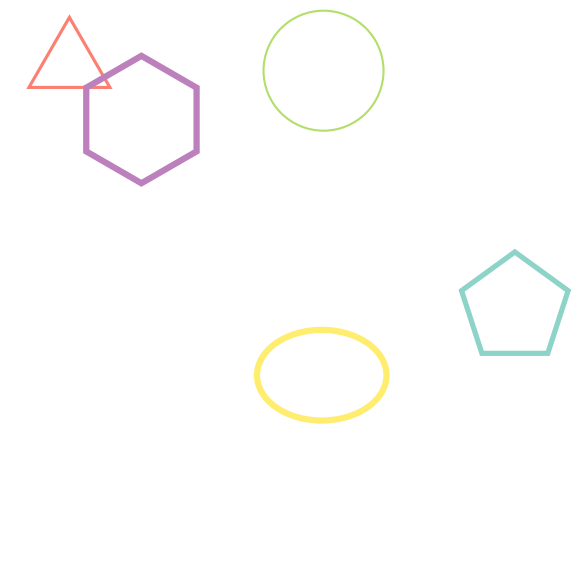[{"shape": "pentagon", "thickness": 2.5, "radius": 0.49, "center": [0.891, 0.466]}, {"shape": "triangle", "thickness": 1.5, "radius": 0.4, "center": [0.12, 0.888]}, {"shape": "circle", "thickness": 1, "radius": 0.52, "center": [0.56, 0.877]}, {"shape": "hexagon", "thickness": 3, "radius": 0.55, "center": [0.245, 0.792]}, {"shape": "oval", "thickness": 3, "radius": 0.56, "center": [0.557, 0.349]}]